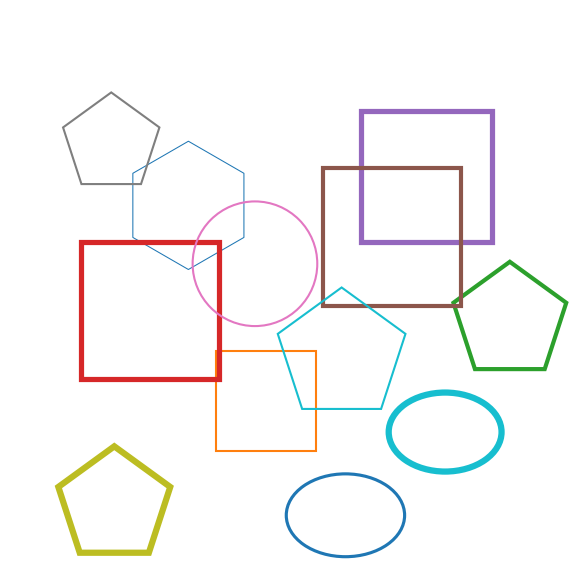[{"shape": "hexagon", "thickness": 0.5, "radius": 0.56, "center": [0.326, 0.644]}, {"shape": "oval", "thickness": 1.5, "radius": 0.51, "center": [0.598, 0.107]}, {"shape": "square", "thickness": 1, "radius": 0.43, "center": [0.46, 0.305]}, {"shape": "pentagon", "thickness": 2, "radius": 0.51, "center": [0.883, 0.443]}, {"shape": "square", "thickness": 2.5, "radius": 0.6, "center": [0.259, 0.462]}, {"shape": "square", "thickness": 2.5, "radius": 0.57, "center": [0.739, 0.694]}, {"shape": "square", "thickness": 2, "radius": 0.6, "center": [0.678, 0.589]}, {"shape": "circle", "thickness": 1, "radius": 0.54, "center": [0.441, 0.542]}, {"shape": "pentagon", "thickness": 1, "radius": 0.44, "center": [0.193, 0.751]}, {"shape": "pentagon", "thickness": 3, "radius": 0.51, "center": [0.198, 0.124]}, {"shape": "pentagon", "thickness": 1, "radius": 0.58, "center": [0.592, 0.385]}, {"shape": "oval", "thickness": 3, "radius": 0.49, "center": [0.771, 0.251]}]